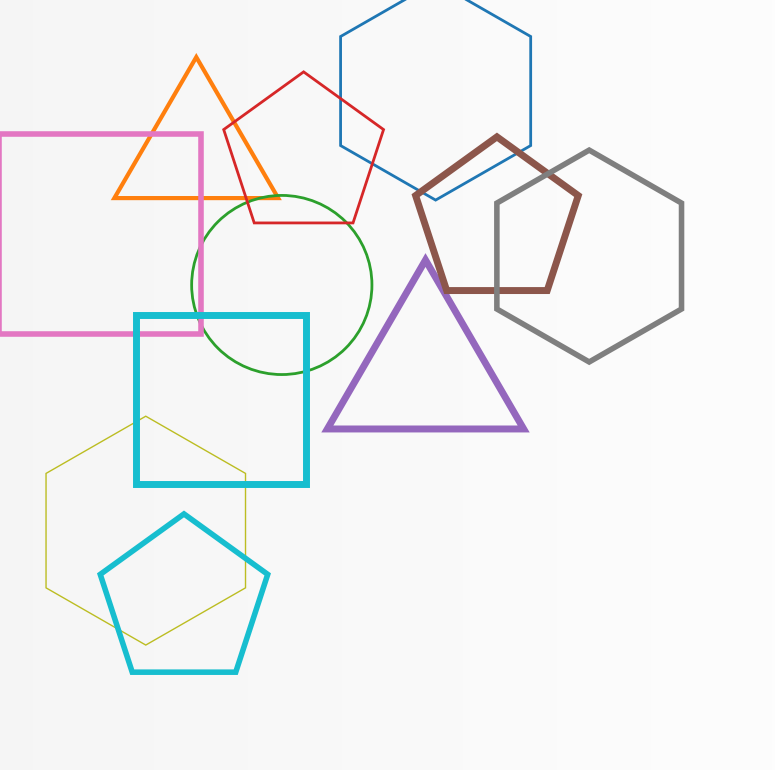[{"shape": "hexagon", "thickness": 1, "radius": 0.71, "center": [0.562, 0.882]}, {"shape": "triangle", "thickness": 1.5, "radius": 0.61, "center": [0.253, 0.804]}, {"shape": "circle", "thickness": 1, "radius": 0.58, "center": [0.364, 0.63]}, {"shape": "pentagon", "thickness": 1, "radius": 0.54, "center": [0.392, 0.798]}, {"shape": "triangle", "thickness": 2.5, "radius": 0.73, "center": [0.549, 0.516]}, {"shape": "pentagon", "thickness": 2.5, "radius": 0.55, "center": [0.641, 0.712]}, {"shape": "square", "thickness": 2, "radius": 0.65, "center": [0.129, 0.696]}, {"shape": "hexagon", "thickness": 2, "radius": 0.69, "center": [0.76, 0.667]}, {"shape": "hexagon", "thickness": 0.5, "radius": 0.74, "center": [0.188, 0.311]}, {"shape": "pentagon", "thickness": 2, "radius": 0.57, "center": [0.237, 0.219]}, {"shape": "square", "thickness": 2.5, "radius": 0.55, "center": [0.285, 0.481]}]